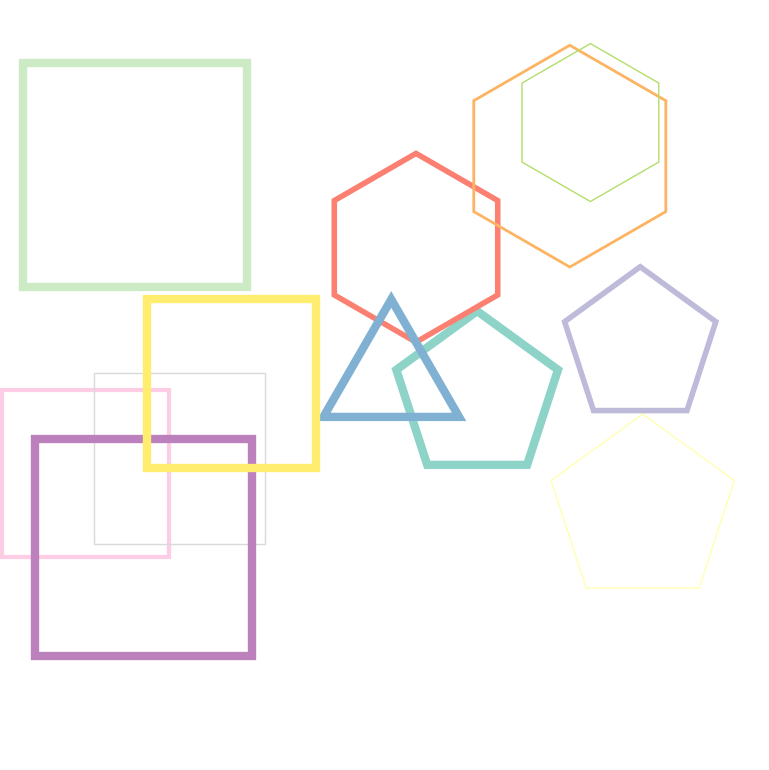[{"shape": "pentagon", "thickness": 3, "radius": 0.55, "center": [0.62, 0.486]}, {"shape": "pentagon", "thickness": 0.5, "radius": 0.62, "center": [0.835, 0.337]}, {"shape": "pentagon", "thickness": 2, "radius": 0.52, "center": [0.831, 0.55]}, {"shape": "hexagon", "thickness": 2, "radius": 0.61, "center": [0.54, 0.678]}, {"shape": "triangle", "thickness": 3, "radius": 0.51, "center": [0.508, 0.509]}, {"shape": "hexagon", "thickness": 1, "radius": 0.72, "center": [0.74, 0.797]}, {"shape": "hexagon", "thickness": 0.5, "radius": 0.51, "center": [0.767, 0.841]}, {"shape": "square", "thickness": 1.5, "radius": 0.54, "center": [0.111, 0.385]}, {"shape": "square", "thickness": 0.5, "radius": 0.56, "center": [0.233, 0.404]}, {"shape": "square", "thickness": 3, "radius": 0.7, "center": [0.187, 0.289]}, {"shape": "square", "thickness": 3, "radius": 0.73, "center": [0.175, 0.773]}, {"shape": "square", "thickness": 3, "radius": 0.55, "center": [0.301, 0.502]}]